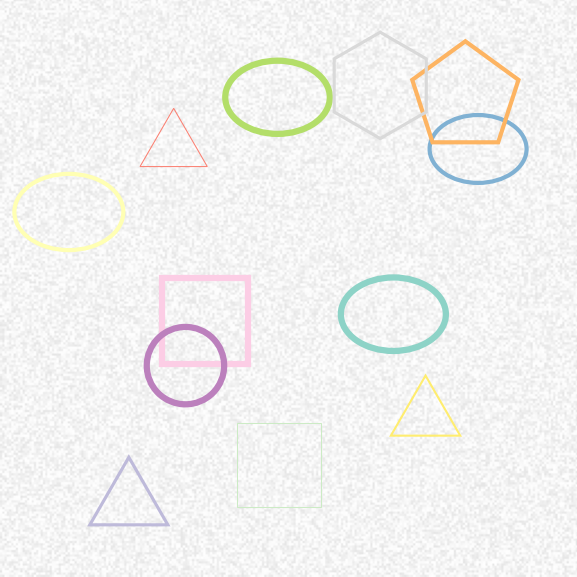[{"shape": "oval", "thickness": 3, "radius": 0.45, "center": [0.681, 0.455]}, {"shape": "oval", "thickness": 2, "radius": 0.47, "center": [0.119, 0.632]}, {"shape": "triangle", "thickness": 1.5, "radius": 0.39, "center": [0.223, 0.129]}, {"shape": "triangle", "thickness": 0.5, "radius": 0.34, "center": [0.301, 0.744]}, {"shape": "oval", "thickness": 2, "radius": 0.42, "center": [0.828, 0.741]}, {"shape": "pentagon", "thickness": 2, "radius": 0.48, "center": [0.806, 0.831]}, {"shape": "oval", "thickness": 3, "radius": 0.45, "center": [0.481, 0.831]}, {"shape": "square", "thickness": 3, "radius": 0.37, "center": [0.355, 0.444]}, {"shape": "hexagon", "thickness": 1.5, "radius": 0.46, "center": [0.658, 0.851]}, {"shape": "circle", "thickness": 3, "radius": 0.34, "center": [0.321, 0.366]}, {"shape": "square", "thickness": 0.5, "radius": 0.36, "center": [0.483, 0.193]}, {"shape": "triangle", "thickness": 1, "radius": 0.35, "center": [0.737, 0.279]}]